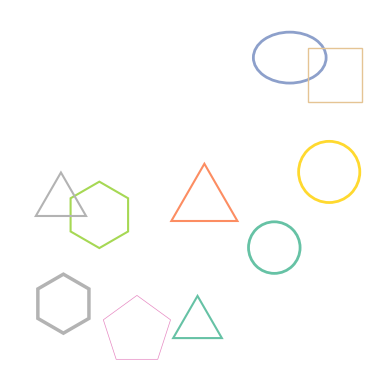[{"shape": "circle", "thickness": 2, "radius": 0.33, "center": [0.712, 0.357]}, {"shape": "triangle", "thickness": 1.5, "radius": 0.36, "center": [0.513, 0.158]}, {"shape": "triangle", "thickness": 1.5, "radius": 0.5, "center": [0.531, 0.476]}, {"shape": "oval", "thickness": 2, "radius": 0.47, "center": [0.753, 0.85]}, {"shape": "pentagon", "thickness": 0.5, "radius": 0.46, "center": [0.356, 0.141]}, {"shape": "hexagon", "thickness": 1.5, "radius": 0.43, "center": [0.258, 0.442]}, {"shape": "circle", "thickness": 2, "radius": 0.4, "center": [0.855, 0.553]}, {"shape": "square", "thickness": 1, "radius": 0.35, "center": [0.87, 0.806]}, {"shape": "triangle", "thickness": 1.5, "radius": 0.38, "center": [0.158, 0.477]}, {"shape": "hexagon", "thickness": 2.5, "radius": 0.38, "center": [0.165, 0.211]}]